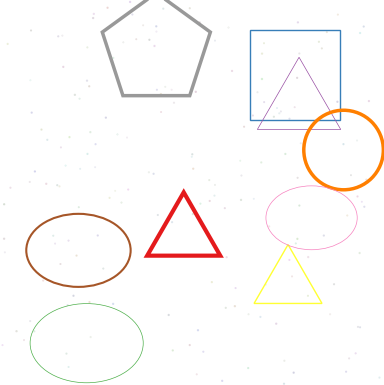[{"shape": "triangle", "thickness": 3, "radius": 0.55, "center": [0.477, 0.391]}, {"shape": "square", "thickness": 1, "radius": 0.59, "center": [0.766, 0.805]}, {"shape": "oval", "thickness": 0.5, "radius": 0.73, "center": [0.225, 0.109]}, {"shape": "triangle", "thickness": 0.5, "radius": 0.63, "center": [0.777, 0.726]}, {"shape": "circle", "thickness": 2.5, "radius": 0.52, "center": [0.892, 0.61]}, {"shape": "triangle", "thickness": 1, "radius": 0.51, "center": [0.748, 0.263]}, {"shape": "oval", "thickness": 1.5, "radius": 0.68, "center": [0.204, 0.35]}, {"shape": "oval", "thickness": 0.5, "radius": 0.59, "center": [0.809, 0.434]}, {"shape": "pentagon", "thickness": 2.5, "radius": 0.74, "center": [0.406, 0.871]}]